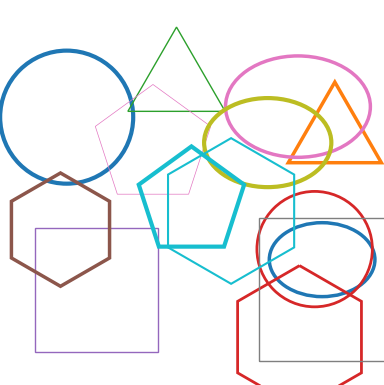[{"shape": "circle", "thickness": 3, "radius": 0.86, "center": [0.173, 0.696]}, {"shape": "oval", "thickness": 2.5, "radius": 0.69, "center": [0.837, 0.326]}, {"shape": "triangle", "thickness": 2.5, "radius": 0.7, "center": [0.87, 0.647]}, {"shape": "triangle", "thickness": 1, "radius": 0.73, "center": [0.458, 0.784]}, {"shape": "hexagon", "thickness": 2, "radius": 0.93, "center": [0.778, 0.124]}, {"shape": "circle", "thickness": 2, "radius": 0.75, "center": [0.817, 0.353]}, {"shape": "square", "thickness": 1, "radius": 0.8, "center": [0.251, 0.246]}, {"shape": "hexagon", "thickness": 2.5, "radius": 0.74, "center": [0.157, 0.404]}, {"shape": "oval", "thickness": 2.5, "radius": 0.94, "center": [0.774, 0.723]}, {"shape": "pentagon", "thickness": 0.5, "radius": 0.79, "center": [0.397, 0.623]}, {"shape": "square", "thickness": 1, "radius": 0.93, "center": [0.859, 0.248]}, {"shape": "oval", "thickness": 3, "radius": 0.83, "center": [0.695, 0.63]}, {"shape": "hexagon", "thickness": 1.5, "radius": 0.95, "center": [0.6, 0.452]}, {"shape": "pentagon", "thickness": 3, "radius": 0.72, "center": [0.497, 0.476]}]